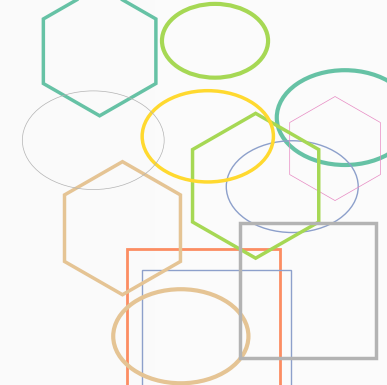[{"shape": "hexagon", "thickness": 2.5, "radius": 0.84, "center": [0.257, 0.867]}, {"shape": "oval", "thickness": 3, "radius": 0.88, "center": [0.89, 0.695]}, {"shape": "square", "thickness": 2, "radius": 0.98, "center": [0.525, 0.156]}, {"shape": "oval", "thickness": 1, "radius": 0.85, "center": [0.754, 0.515]}, {"shape": "square", "thickness": 1, "radius": 0.96, "center": [0.559, 0.108]}, {"shape": "hexagon", "thickness": 0.5, "radius": 0.68, "center": [0.865, 0.614]}, {"shape": "hexagon", "thickness": 2.5, "radius": 0.94, "center": [0.66, 0.517]}, {"shape": "oval", "thickness": 3, "radius": 0.68, "center": [0.555, 0.894]}, {"shape": "oval", "thickness": 2.5, "radius": 0.85, "center": [0.536, 0.646]}, {"shape": "hexagon", "thickness": 2.5, "radius": 0.86, "center": [0.316, 0.407]}, {"shape": "oval", "thickness": 3, "radius": 0.87, "center": [0.467, 0.127]}, {"shape": "square", "thickness": 2.5, "radius": 0.88, "center": [0.794, 0.247]}, {"shape": "oval", "thickness": 0.5, "radius": 0.92, "center": [0.241, 0.636]}]